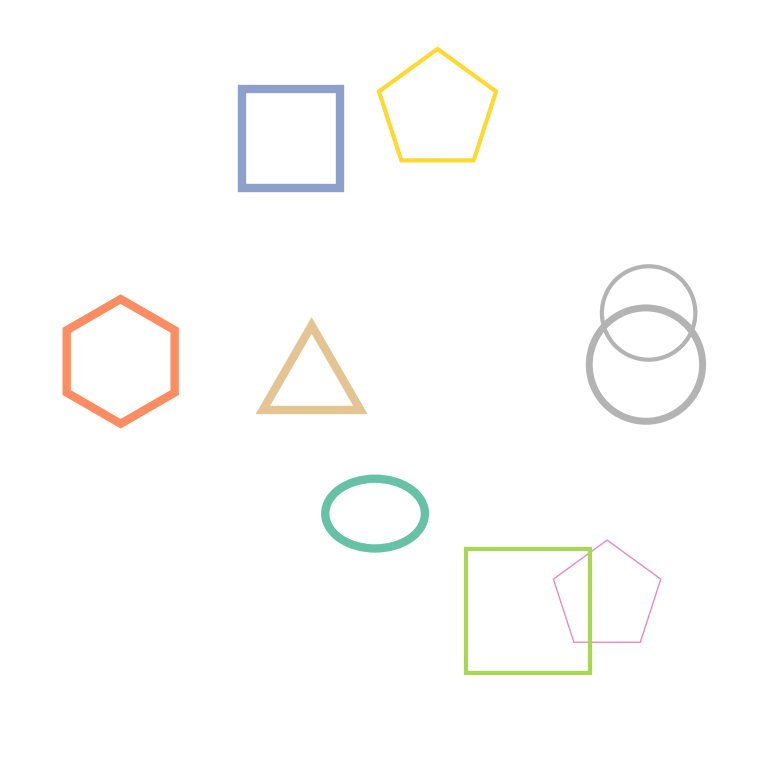[{"shape": "oval", "thickness": 3, "radius": 0.32, "center": [0.487, 0.333]}, {"shape": "hexagon", "thickness": 3, "radius": 0.4, "center": [0.157, 0.531]}, {"shape": "square", "thickness": 3, "radius": 0.32, "center": [0.378, 0.82]}, {"shape": "pentagon", "thickness": 0.5, "radius": 0.37, "center": [0.788, 0.225]}, {"shape": "square", "thickness": 1.5, "radius": 0.4, "center": [0.686, 0.207]}, {"shape": "pentagon", "thickness": 1.5, "radius": 0.4, "center": [0.568, 0.856]}, {"shape": "triangle", "thickness": 3, "radius": 0.37, "center": [0.405, 0.504]}, {"shape": "circle", "thickness": 1.5, "radius": 0.3, "center": [0.842, 0.594]}, {"shape": "circle", "thickness": 2.5, "radius": 0.37, "center": [0.839, 0.526]}]